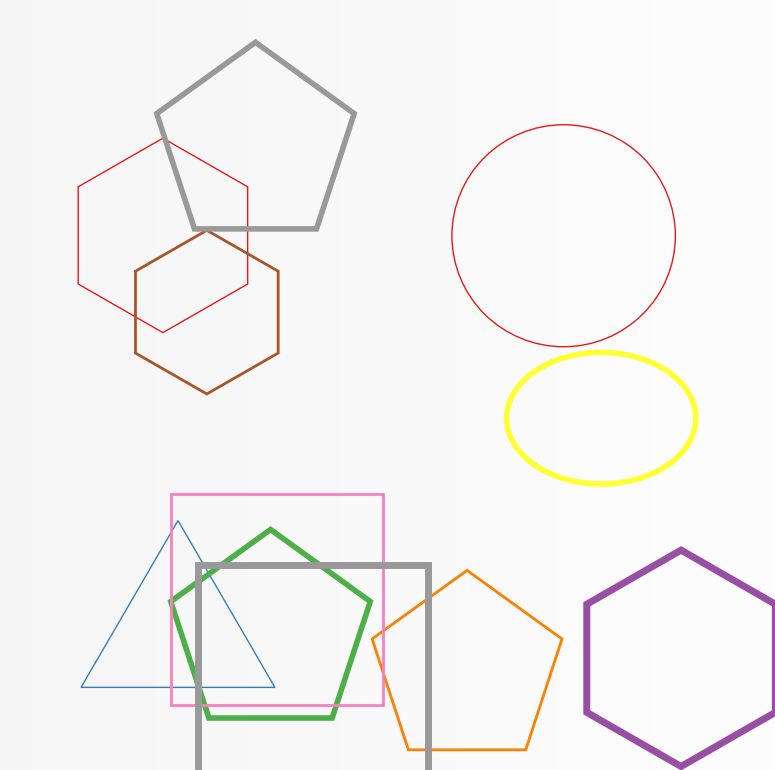[{"shape": "circle", "thickness": 0.5, "radius": 0.72, "center": [0.727, 0.694]}, {"shape": "hexagon", "thickness": 0.5, "radius": 0.63, "center": [0.21, 0.694]}, {"shape": "triangle", "thickness": 0.5, "radius": 0.72, "center": [0.23, 0.18]}, {"shape": "pentagon", "thickness": 2, "radius": 0.68, "center": [0.349, 0.177]}, {"shape": "hexagon", "thickness": 2.5, "radius": 0.7, "center": [0.879, 0.145]}, {"shape": "pentagon", "thickness": 1, "radius": 0.64, "center": [0.603, 0.13]}, {"shape": "oval", "thickness": 2, "radius": 0.61, "center": [0.776, 0.457]}, {"shape": "hexagon", "thickness": 1, "radius": 0.53, "center": [0.267, 0.595]}, {"shape": "square", "thickness": 1, "radius": 0.68, "center": [0.358, 0.221]}, {"shape": "square", "thickness": 2.5, "radius": 0.74, "center": [0.404, 0.118]}, {"shape": "pentagon", "thickness": 2, "radius": 0.67, "center": [0.33, 0.811]}]